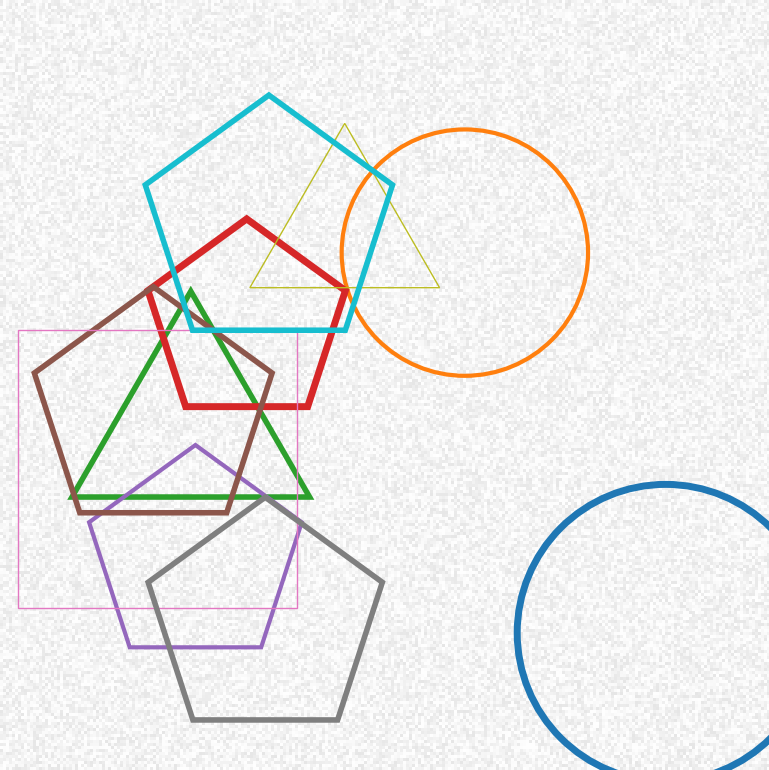[{"shape": "circle", "thickness": 2.5, "radius": 0.96, "center": [0.865, 0.178]}, {"shape": "circle", "thickness": 1.5, "radius": 0.8, "center": [0.604, 0.672]}, {"shape": "triangle", "thickness": 2, "radius": 0.89, "center": [0.248, 0.444]}, {"shape": "pentagon", "thickness": 2.5, "radius": 0.67, "center": [0.32, 0.581]}, {"shape": "pentagon", "thickness": 1.5, "radius": 0.73, "center": [0.254, 0.277]}, {"shape": "pentagon", "thickness": 2, "radius": 0.81, "center": [0.199, 0.465]}, {"shape": "square", "thickness": 0.5, "radius": 0.9, "center": [0.205, 0.391]}, {"shape": "pentagon", "thickness": 2, "radius": 0.8, "center": [0.344, 0.194]}, {"shape": "triangle", "thickness": 0.5, "radius": 0.71, "center": [0.448, 0.698]}, {"shape": "pentagon", "thickness": 2, "radius": 0.84, "center": [0.349, 0.708]}]